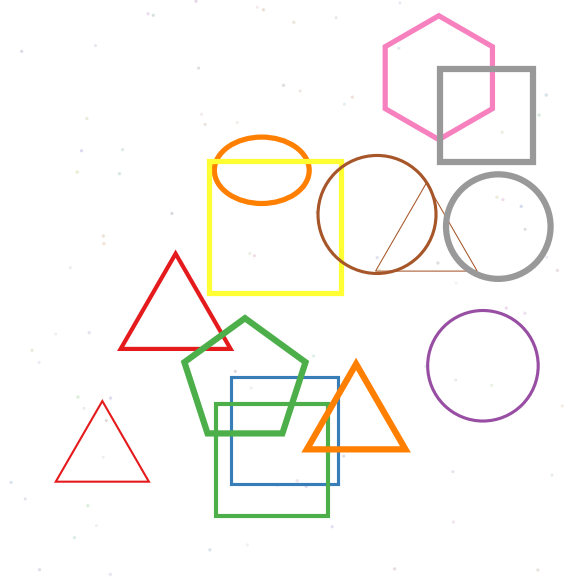[{"shape": "triangle", "thickness": 2, "radius": 0.55, "center": [0.304, 0.45]}, {"shape": "triangle", "thickness": 1, "radius": 0.47, "center": [0.177, 0.212]}, {"shape": "square", "thickness": 1.5, "radius": 0.46, "center": [0.493, 0.254]}, {"shape": "square", "thickness": 2, "radius": 0.49, "center": [0.471, 0.203]}, {"shape": "pentagon", "thickness": 3, "radius": 0.55, "center": [0.424, 0.338]}, {"shape": "circle", "thickness": 1.5, "radius": 0.48, "center": [0.836, 0.366]}, {"shape": "triangle", "thickness": 3, "radius": 0.49, "center": [0.617, 0.27]}, {"shape": "oval", "thickness": 2.5, "radius": 0.41, "center": [0.453, 0.704]}, {"shape": "square", "thickness": 2.5, "radius": 0.57, "center": [0.476, 0.607]}, {"shape": "triangle", "thickness": 0.5, "radius": 0.51, "center": [0.738, 0.581]}, {"shape": "circle", "thickness": 1.5, "radius": 0.51, "center": [0.653, 0.628]}, {"shape": "hexagon", "thickness": 2.5, "radius": 0.54, "center": [0.76, 0.865]}, {"shape": "square", "thickness": 3, "radius": 0.4, "center": [0.843, 0.799]}, {"shape": "circle", "thickness": 3, "radius": 0.45, "center": [0.863, 0.607]}]